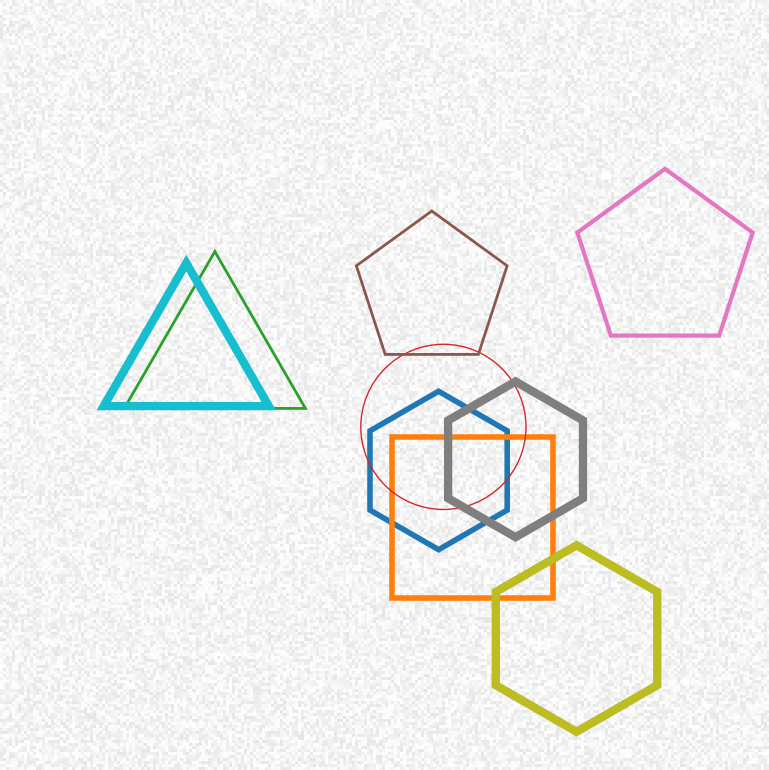[{"shape": "hexagon", "thickness": 2, "radius": 0.51, "center": [0.57, 0.389]}, {"shape": "square", "thickness": 2, "radius": 0.52, "center": [0.614, 0.328]}, {"shape": "triangle", "thickness": 1, "radius": 0.68, "center": [0.279, 0.538]}, {"shape": "circle", "thickness": 0.5, "radius": 0.54, "center": [0.576, 0.446]}, {"shape": "pentagon", "thickness": 1, "radius": 0.51, "center": [0.561, 0.623]}, {"shape": "pentagon", "thickness": 1.5, "radius": 0.6, "center": [0.864, 0.661]}, {"shape": "hexagon", "thickness": 3, "radius": 0.51, "center": [0.67, 0.403]}, {"shape": "hexagon", "thickness": 3, "radius": 0.61, "center": [0.749, 0.171]}, {"shape": "triangle", "thickness": 3, "radius": 0.62, "center": [0.242, 0.535]}]